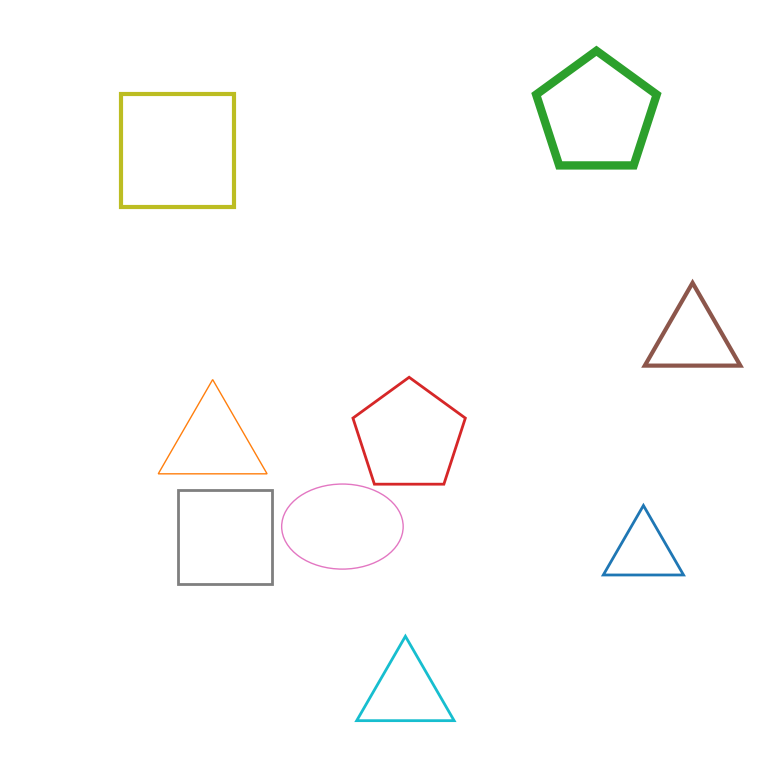[{"shape": "triangle", "thickness": 1, "radius": 0.3, "center": [0.836, 0.283]}, {"shape": "triangle", "thickness": 0.5, "radius": 0.41, "center": [0.276, 0.425]}, {"shape": "pentagon", "thickness": 3, "radius": 0.41, "center": [0.775, 0.852]}, {"shape": "pentagon", "thickness": 1, "radius": 0.38, "center": [0.531, 0.433]}, {"shape": "triangle", "thickness": 1.5, "radius": 0.36, "center": [0.899, 0.561]}, {"shape": "oval", "thickness": 0.5, "radius": 0.39, "center": [0.445, 0.316]}, {"shape": "square", "thickness": 1, "radius": 0.31, "center": [0.292, 0.303]}, {"shape": "square", "thickness": 1.5, "radius": 0.37, "center": [0.231, 0.805]}, {"shape": "triangle", "thickness": 1, "radius": 0.37, "center": [0.527, 0.101]}]